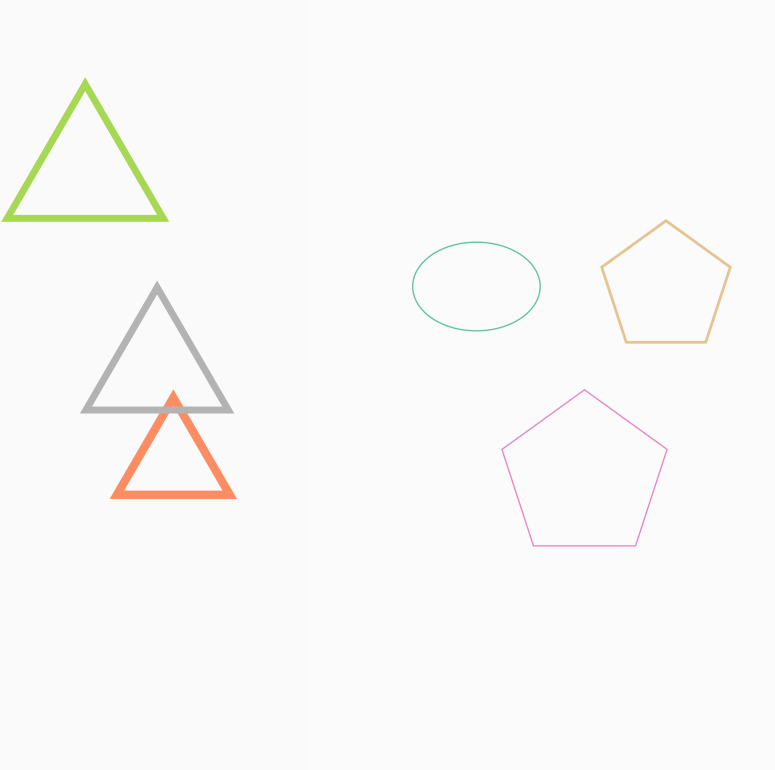[{"shape": "oval", "thickness": 0.5, "radius": 0.41, "center": [0.615, 0.628]}, {"shape": "triangle", "thickness": 3, "radius": 0.42, "center": [0.224, 0.399]}, {"shape": "pentagon", "thickness": 0.5, "radius": 0.56, "center": [0.754, 0.382]}, {"shape": "triangle", "thickness": 2.5, "radius": 0.58, "center": [0.11, 0.775]}, {"shape": "pentagon", "thickness": 1, "radius": 0.44, "center": [0.859, 0.626]}, {"shape": "triangle", "thickness": 2.5, "radius": 0.53, "center": [0.203, 0.521]}]